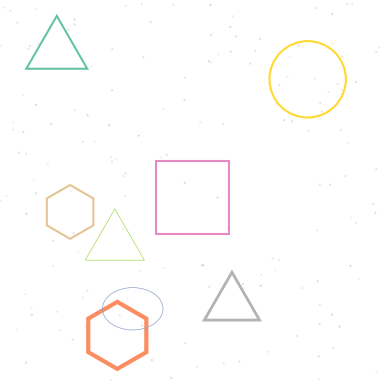[{"shape": "triangle", "thickness": 1.5, "radius": 0.46, "center": [0.148, 0.867]}, {"shape": "hexagon", "thickness": 3, "radius": 0.44, "center": [0.305, 0.129]}, {"shape": "oval", "thickness": 0.5, "radius": 0.39, "center": [0.345, 0.198]}, {"shape": "square", "thickness": 1.5, "radius": 0.47, "center": [0.501, 0.487]}, {"shape": "triangle", "thickness": 0.5, "radius": 0.44, "center": [0.298, 0.369]}, {"shape": "circle", "thickness": 1.5, "radius": 0.5, "center": [0.799, 0.794]}, {"shape": "hexagon", "thickness": 1.5, "radius": 0.35, "center": [0.182, 0.45]}, {"shape": "triangle", "thickness": 2, "radius": 0.41, "center": [0.602, 0.21]}]